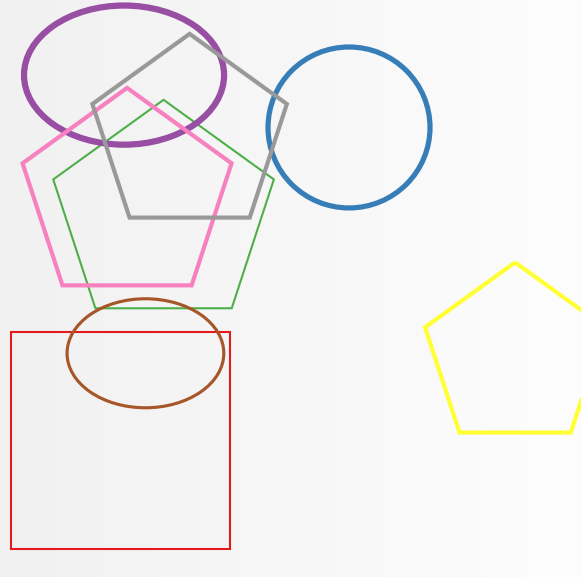[{"shape": "square", "thickness": 1, "radius": 0.94, "center": [0.207, 0.236]}, {"shape": "circle", "thickness": 2.5, "radius": 0.7, "center": [0.6, 0.778]}, {"shape": "pentagon", "thickness": 1, "radius": 1.0, "center": [0.281, 0.627]}, {"shape": "oval", "thickness": 3, "radius": 0.86, "center": [0.213, 0.869]}, {"shape": "pentagon", "thickness": 2, "radius": 0.81, "center": [0.886, 0.382]}, {"shape": "oval", "thickness": 1.5, "radius": 0.67, "center": [0.25, 0.387]}, {"shape": "pentagon", "thickness": 2, "radius": 0.95, "center": [0.219, 0.658]}, {"shape": "pentagon", "thickness": 2, "radius": 0.88, "center": [0.326, 0.765]}]